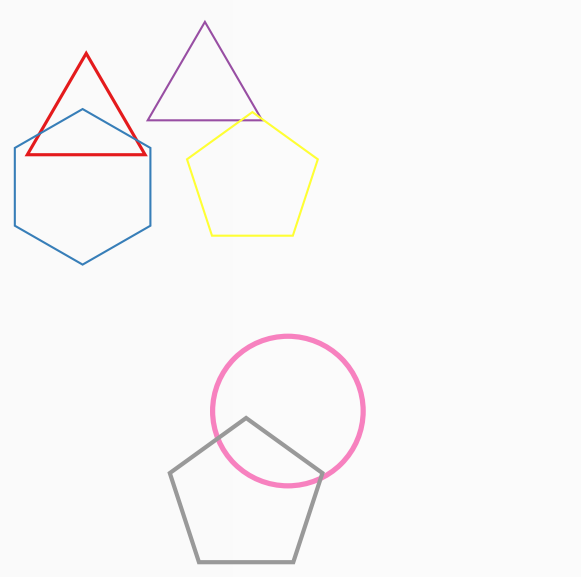[{"shape": "triangle", "thickness": 1.5, "radius": 0.59, "center": [0.148, 0.79]}, {"shape": "hexagon", "thickness": 1, "radius": 0.67, "center": [0.142, 0.676]}, {"shape": "triangle", "thickness": 1, "radius": 0.57, "center": [0.353, 0.848]}, {"shape": "pentagon", "thickness": 1, "radius": 0.59, "center": [0.434, 0.687]}, {"shape": "circle", "thickness": 2.5, "radius": 0.65, "center": [0.495, 0.287]}, {"shape": "pentagon", "thickness": 2, "radius": 0.69, "center": [0.423, 0.137]}]